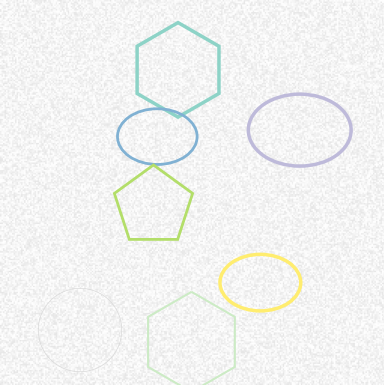[{"shape": "hexagon", "thickness": 2.5, "radius": 0.61, "center": [0.462, 0.819]}, {"shape": "oval", "thickness": 2.5, "radius": 0.67, "center": [0.779, 0.662]}, {"shape": "oval", "thickness": 2, "radius": 0.52, "center": [0.409, 0.645]}, {"shape": "pentagon", "thickness": 2, "radius": 0.53, "center": [0.399, 0.465]}, {"shape": "circle", "thickness": 0.5, "radius": 0.54, "center": [0.208, 0.143]}, {"shape": "hexagon", "thickness": 1.5, "radius": 0.65, "center": [0.497, 0.112]}, {"shape": "oval", "thickness": 2.5, "radius": 0.52, "center": [0.676, 0.266]}]